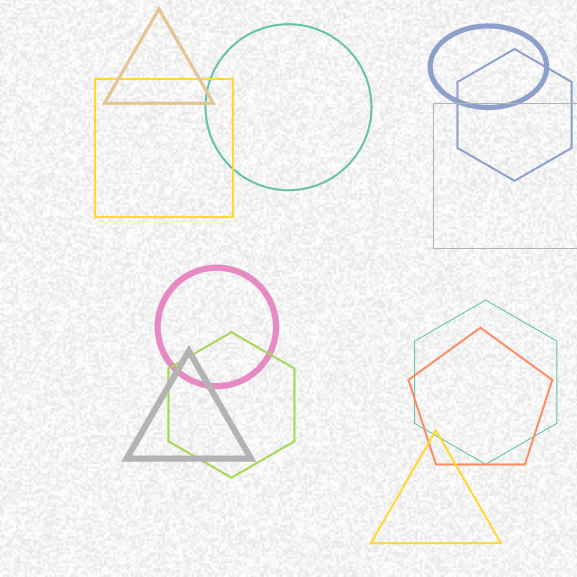[{"shape": "circle", "thickness": 1, "radius": 0.72, "center": [0.5, 0.813]}, {"shape": "hexagon", "thickness": 0.5, "radius": 0.71, "center": [0.841, 0.337]}, {"shape": "pentagon", "thickness": 1, "radius": 0.65, "center": [0.832, 0.301]}, {"shape": "hexagon", "thickness": 1, "radius": 0.57, "center": [0.891, 0.8]}, {"shape": "oval", "thickness": 2.5, "radius": 0.5, "center": [0.846, 0.884]}, {"shape": "circle", "thickness": 3, "radius": 0.51, "center": [0.375, 0.433]}, {"shape": "hexagon", "thickness": 1, "radius": 0.63, "center": [0.401, 0.298]}, {"shape": "triangle", "thickness": 1, "radius": 0.65, "center": [0.755, 0.124]}, {"shape": "square", "thickness": 1, "radius": 0.6, "center": [0.284, 0.743]}, {"shape": "triangle", "thickness": 1.5, "radius": 0.54, "center": [0.275, 0.875]}, {"shape": "square", "thickness": 0.5, "radius": 0.63, "center": [0.876, 0.695]}, {"shape": "triangle", "thickness": 3, "radius": 0.62, "center": [0.327, 0.267]}]